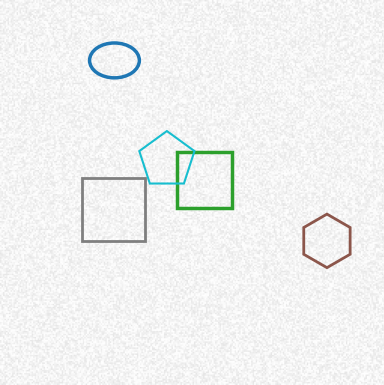[{"shape": "oval", "thickness": 2.5, "radius": 0.32, "center": [0.297, 0.843]}, {"shape": "square", "thickness": 2.5, "radius": 0.36, "center": [0.531, 0.533]}, {"shape": "hexagon", "thickness": 2, "radius": 0.35, "center": [0.849, 0.374]}, {"shape": "square", "thickness": 2, "radius": 0.41, "center": [0.294, 0.457]}, {"shape": "pentagon", "thickness": 1.5, "radius": 0.38, "center": [0.433, 0.584]}]